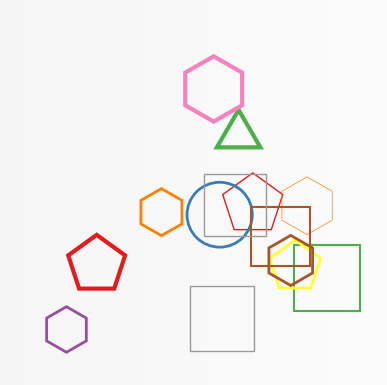[{"shape": "pentagon", "thickness": 1, "radius": 0.41, "center": [0.652, 0.469]}, {"shape": "pentagon", "thickness": 3, "radius": 0.39, "center": [0.249, 0.313]}, {"shape": "circle", "thickness": 2, "radius": 0.42, "center": [0.567, 0.442]}, {"shape": "triangle", "thickness": 3, "radius": 0.32, "center": [0.616, 0.65]}, {"shape": "square", "thickness": 1.5, "radius": 0.43, "center": [0.843, 0.278]}, {"shape": "hexagon", "thickness": 2, "radius": 0.3, "center": [0.172, 0.144]}, {"shape": "hexagon", "thickness": 2, "radius": 0.31, "center": [0.417, 0.449]}, {"shape": "hexagon", "thickness": 0.5, "radius": 0.37, "center": [0.792, 0.466]}, {"shape": "pentagon", "thickness": 2, "radius": 0.35, "center": [0.761, 0.308]}, {"shape": "hexagon", "thickness": 2, "radius": 0.33, "center": [0.75, 0.323]}, {"shape": "square", "thickness": 1.5, "radius": 0.39, "center": [0.724, 0.386]}, {"shape": "hexagon", "thickness": 3, "radius": 0.42, "center": [0.551, 0.769]}, {"shape": "square", "thickness": 1, "radius": 0.4, "center": [0.607, 0.467]}, {"shape": "square", "thickness": 1, "radius": 0.42, "center": [0.573, 0.173]}]